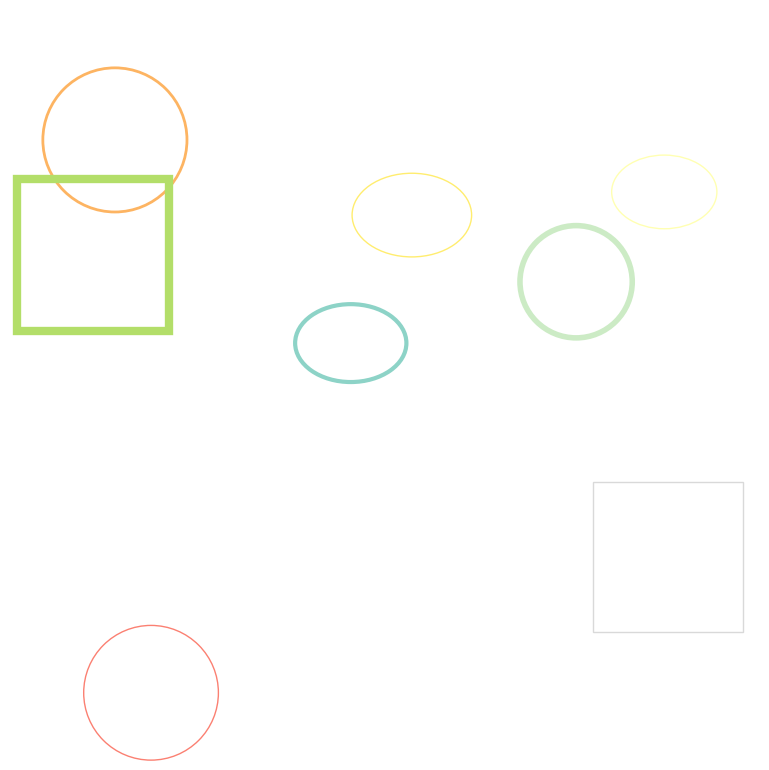[{"shape": "oval", "thickness": 1.5, "radius": 0.36, "center": [0.456, 0.554]}, {"shape": "oval", "thickness": 0.5, "radius": 0.34, "center": [0.863, 0.751]}, {"shape": "circle", "thickness": 0.5, "radius": 0.44, "center": [0.196, 0.1]}, {"shape": "circle", "thickness": 1, "radius": 0.47, "center": [0.149, 0.818]}, {"shape": "square", "thickness": 3, "radius": 0.5, "center": [0.121, 0.669]}, {"shape": "square", "thickness": 0.5, "radius": 0.49, "center": [0.867, 0.277]}, {"shape": "circle", "thickness": 2, "radius": 0.36, "center": [0.748, 0.634]}, {"shape": "oval", "thickness": 0.5, "radius": 0.39, "center": [0.535, 0.721]}]